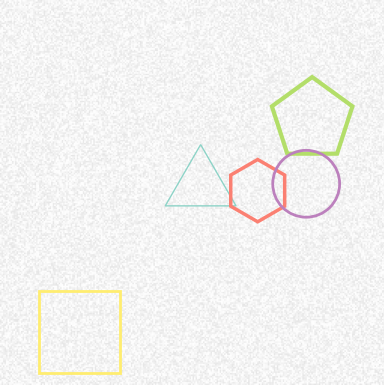[{"shape": "triangle", "thickness": 1, "radius": 0.53, "center": [0.521, 0.518]}, {"shape": "hexagon", "thickness": 2.5, "radius": 0.4, "center": [0.669, 0.505]}, {"shape": "pentagon", "thickness": 3, "radius": 0.55, "center": [0.811, 0.69]}, {"shape": "circle", "thickness": 2, "radius": 0.43, "center": [0.795, 0.523]}, {"shape": "square", "thickness": 2, "radius": 0.53, "center": [0.206, 0.137]}]